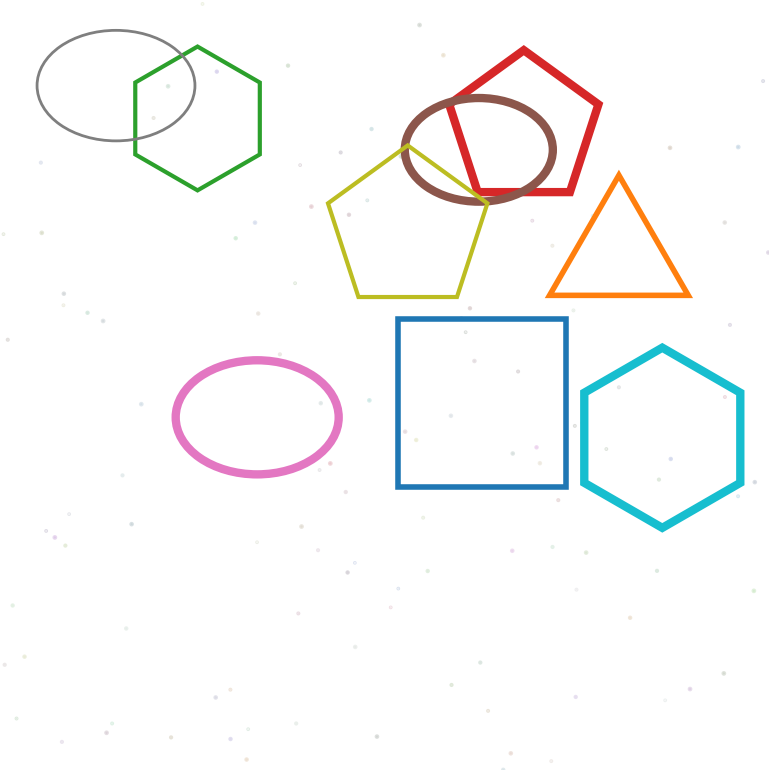[{"shape": "square", "thickness": 2, "radius": 0.54, "center": [0.626, 0.477]}, {"shape": "triangle", "thickness": 2, "radius": 0.52, "center": [0.804, 0.668]}, {"shape": "hexagon", "thickness": 1.5, "radius": 0.47, "center": [0.257, 0.846]}, {"shape": "pentagon", "thickness": 3, "radius": 0.51, "center": [0.68, 0.833]}, {"shape": "oval", "thickness": 3, "radius": 0.48, "center": [0.622, 0.805]}, {"shape": "oval", "thickness": 3, "radius": 0.53, "center": [0.334, 0.458]}, {"shape": "oval", "thickness": 1, "radius": 0.51, "center": [0.151, 0.889]}, {"shape": "pentagon", "thickness": 1.5, "radius": 0.54, "center": [0.529, 0.702]}, {"shape": "hexagon", "thickness": 3, "radius": 0.58, "center": [0.86, 0.431]}]